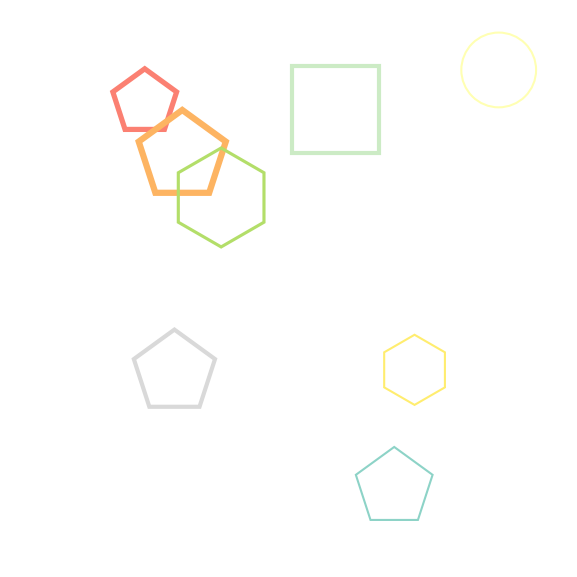[{"shape": "pentagon", "thickness": 1, "radius": 0.35, "center": [0.683, 0.155]}, {"shape": "circle", "thickness": 1, "radius": 0.32, "center": [0.864, 0.878]}, {"shape": "pentagon", "thickness": 2.5, "radius": 0.29, "center": [0.251, 0.822]}, {"shape": "pentagon", "thickness": 3, "radius": 0.4, "center": [0.316, 0.729]}, {"shape": "hexagon", "thickness": 1.5, "radius": 0.43, "center": [0.383, 0.657]}, {"shape": "pentagon", "thickness": 2, "radius": 0.37, "center": [0.302, 0.355]}, {"shape": "square", "thickness": 2, "radius": 0.37, "center": [0.581, 0.81]}, {"shape": "hexagon", "thickness": 1, "radius": 0.3, "center": [0.718, 0.359]}]